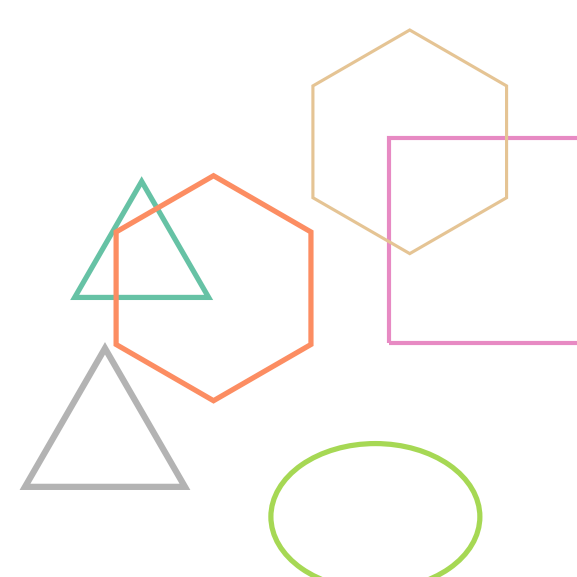[{"shape": "triangle", "thickness": 2.5, "radius": 0.67, "center": [0.245, 0.551]}, {"shape": "hexagon", "thickness": 2.5, "radius": 0.97, "center": [0.37, 0.5]}, {"shape": "square", "thickness": 2, "radius": 0.89, "center": [0.851, 0.583]}, {"shape": "oval", "thickness": 2.5, "radius": 0.9, "center": [0.65, 0.104]}, {"shape": "hexagon", "thickness": 1.5, "radius": 0.97, "center": [0.71, 0.754]}, {"shape": "triangle", "thickness": 3, "radius": 0.8, "center": [0.182, 0.236]}]